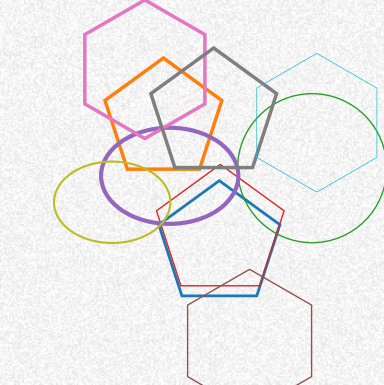[{"shape": "pentagon", "thickness": 2, "radius": 0.83, "center": [0.57, 0.365]}, {"shape": "pentagon", "thickness": 2.5, "radius": 0.8, "center": [0.424, 0.69]}, {"shape": "circle", "thickness": 1, "radius": 0.97, "center": [0.811, 0.563]}, {"shape": "pentagon", "thickness": 1, "radius": 0.87, "center": [0.572, 0.399]}, {"shape": "oval", "thickness": 3, "radius": 0.89, "center": [0.441, 0.543]}, {"shape": "hexagon", "thickness": 1, "radius": 0.93, "center": [0.648, 0.115]}, {"shape": "hexagon", "thickness": 2.5, "radius": 0.9, "center": [0.376, 0.82]}, {"shape": "pentagon", "thickness": 2.5, "radius": 0.86, "center": [0.555, 0.704]}, {"shape": "oval", "thickness": 1.5, "radius": 0.76, "center": [0.291, 0.475]}, {"shape": "hexagon", "thickness": 0.5, "radius": 0.9, "center": [0.823, 0.681]}]